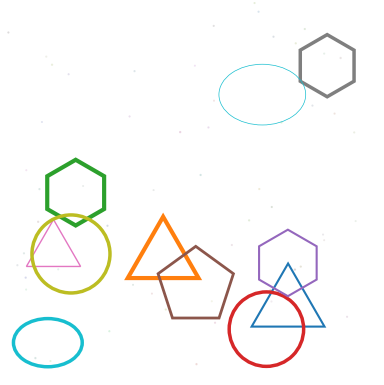[{"shape": "triangle", "thickness": 1.5, "radius": 0.55, "center": [0.748, 0.206]}, {"shape": "triangle", "thickness": 3, "radius": 0.53, "center": [0.424, 0.331]}, {"shape": "hexagon", "thickness": 3, "radius": 0.43, "center": [0.197, 0.5]}, {"shape": "circle", "thickness": 2.5, "radius": 0.48, "center": [0.692, 0.145]}, {"shape": "hexagon", "thickness": 1.5, "radius": 0.43, "center": [0.748, 0.317]}, {"shape": "pentagon", "thickness": 2, "radius": 0.51, "center": [0.508, 0.257]}, {"shape": "triangle", "thickness": 1, "radius": 0.41, "center": [0.139, 0.349]}, {"shape": "hexagon", "thickness": 2.5, "radius": 0.4, "center": [0.85, 0.829]}, {"shape": "circle", "thickness": 2.5, "radius": 0.51, "center": [0.184, 0.34]}, {"shape": "oval", "thickness": 2.5, "radius": 0.45, "center": [0.124, 0.11]}, {"shape": "oval", "thickness": 0.5, "radius": 0.56, "center": [0.681, 0.754]}]